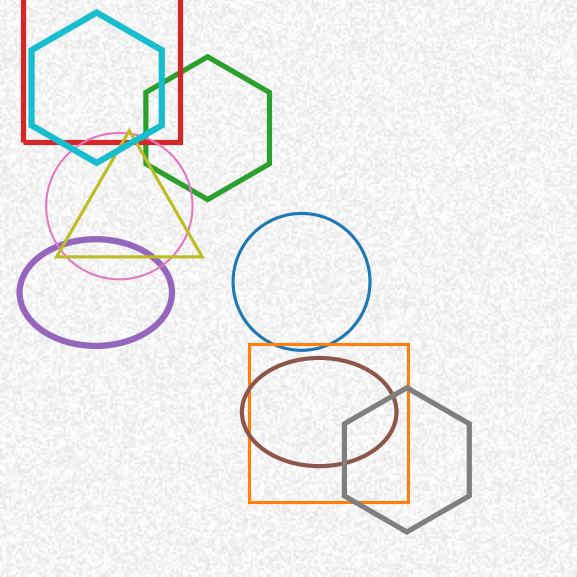[{"shape": "circle", "thickness": 1.5, "radius": 0.59, "center": [0.522, 0.511]}, {"shape": "square", "thickness": 1.5, "radius": 0.69, "center": [0.569, 0.266]}, {"shape": "hexagon", "thickness": 2.5, "radius": 0.62, "center": [0.36, 0.777]}, {"shape": "square", "thickness": 2.5, "radius": 0.68, "center": [0.175, 0.89]}, {"shape": "oval", "thickness": 3, "radius": 0.66, "center": [0.166, 0.493]}, {"shape": "oval", "thickness": 2, "radius": 0.67, "center": [0.553, 0.286]}, {"shape": "circle", "thickness": 1, "radius": 0.63, "center": [0.207, 0.642]}, {"shape": "hexagon", "thickness": 2.5, "radius": 0.62, "center": [0.704, 0.203]}, {"shape": "triangle", "thickness": 1.5, "radius": 0.73, "center": [0.224, 0.627]}, {"shape": "hexagon", "thickness": 3, "radius": 0.65, "center": [0.167, 0.847]}]